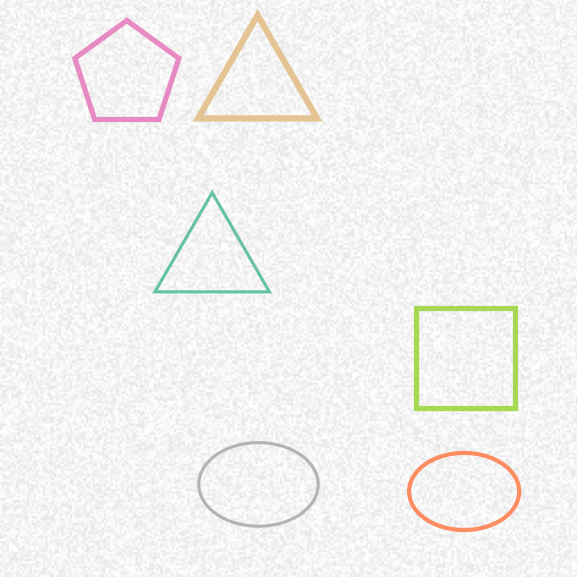[{"shape": "triangle", "thickness": 1.5, "radius": 0.57, "center": [0.367, 0.551]}, {"shape": "oval", "thickness": 2, "radius": 0.48, "center": [0.804, 0.148]}, {"shape": "pentagon", "thickness": 2.5, "radius": 0.47, "center": [0.22, 0.869]}, {"shape": "square", "thickness": 2.5, "radius": 0.43, "center": [0.806, 0.379]}, {"shape": "triangle", "thickness": 3, "radius": 0.6, "center": [0.446, 0.854]}, {"shape": "oval", "thickness": 1.5, "radius": 0.52, "center": [0.448, 0.16]}]